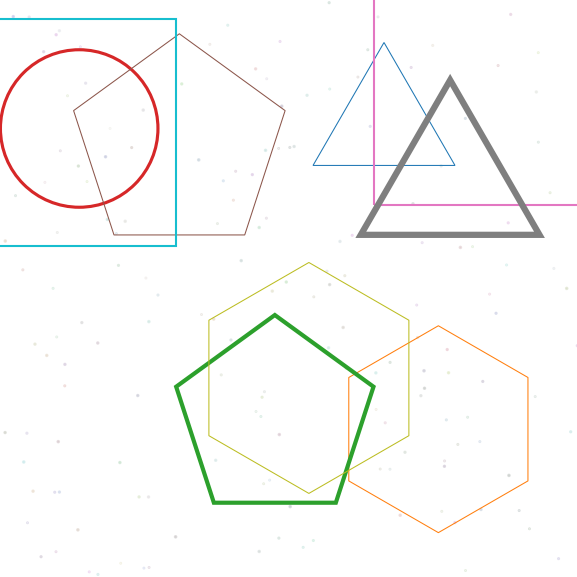[{"shape": "triangle", "thickness": 0.5, "radius": 0.71, "center": [0.665, 0.784]}, {"shape": "hexagon", "thickness": 0.5, "radius": 0.9, "center": [0.759, 0.256]}, {"shape": "pentagon", "thickness": 2, "radius": 0.9, "center": [0.476, 0.274]}, {"shape": "circle", "thickness": 1.5, "radius": 0.68, "center": [0.137, 0.777]}, {"shape": "pentagon", "thickness": 0.5, "radius": 0.96, "center": [0.311, 0.748]}, {"shape": "square", "thickness": 1, "radius": 0.99, "center": [0.845, 0.842]}, {"shape": "triangle", "thickness": 3, "radius": 0.89, "center": [0.779, 0.682]}, {"shape": "hexagon", "thickness": 0.5, "radius": 1.0, "center": [0.535, 0.345]}, {"shape": "square", "thickness": 1, "radius": 0.98, "center": [0.108, 0.769]}]